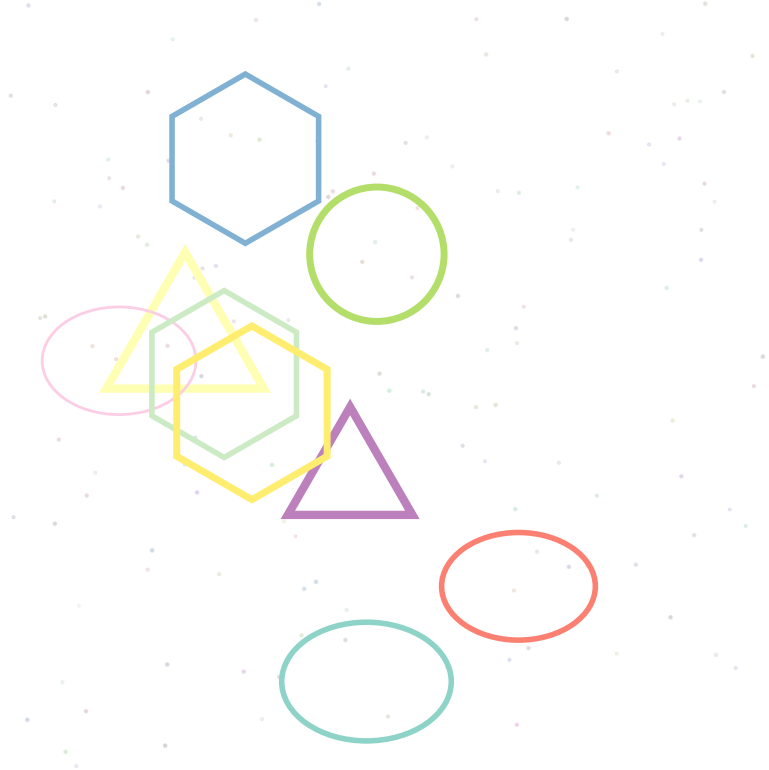[{"shape": "oval", "thickness": 2, "radius": 0.55, "center": [0.476, 0.115]}, {"shape": "triangle", "thickness": 3, "radius": 0.59, "center": [0.24, 0.554]}, {"shape": "oval", "thickness": 2, "radius": 0.5, "center": [0.673, 0.239]}, {"shape": "hexagon", "thickness": 2, "radius": 0.55, "center": [0.319, 0.794]}, {"shape": "circle", "thickness": 2.5, "radius": 0.44, "center": [0.489, 0.67]}, {"shape": "oval", "thickness": 1, "radius": 0.5, "center": [0.155, 0.531]}, {"shape": "triangle", "thickness": 3, "radius": 0.47, "center": [0.455, 0.378]}, {"shape": "hexagon", "thickness": 2, "radius": 0.54, "center": [0.291, 0.514]}, {"shape": "hexagon", "thickness": 2.5, "radius": 0.56, "center": [0.327, 0.464]}]